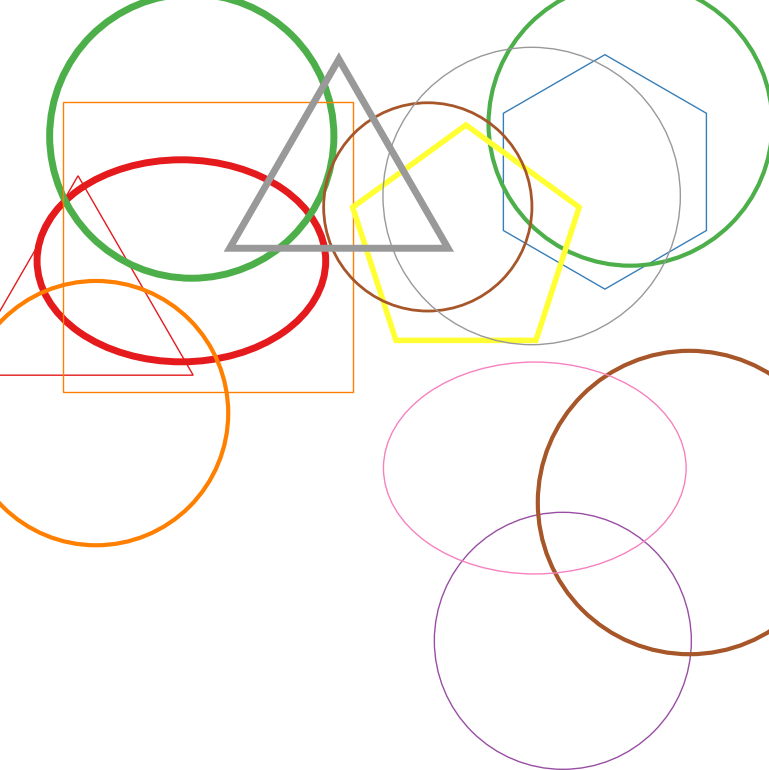[{"shape": "oval", "thickness": 2.5, "radius": 0.94, "center": [0.236, 0.661]}, {"shape": "triangle", "thickness": 0.5, "radius": 0.86, "center": [0.101, 0.599]}, {"shape": "hexagon", "thickness": 0.5, "radius": 0.76, "center": [0.786, 0.777]}, {"shape": "circle", "thickness": 2.5, "radius": 0.92, "center": [0.249, 0.823]}, {"shape": "circle", "thickness": 1.5, "radius": 0.92, "center": [0.819, 0.839]}, {"shape": "circle", "thickness": 0.5, "radius": 0.83, "center": [0.731, 0.168]}, {"shape": "circle", "thickness": 1.5, "radius": 0.86, "center": [0.125, 0.463]}, {"shape": "square", "thickness": 0.5, "radius": 0.94, "center": [0.27, 0.679]}, {"shape": "pentagon", "thickness": 2, "radius": 0.77, "center": [0.605, 0.683]}, {"shape": "circle", "thickness": 1, "radius": 0.68, "center": [0.556, 0.731]}, {"shape": "circle", "thickness": 1.5, "radius": 0.99, "center": [0.895, 0.347]}, {"shape": "oval", "thickness": 0.5, "radius": 0.98, "center": [0.695, 0.392]}, {"shape": "circle", "thickness": 0.5, "radius": 0.97, "center": [0.69, 0.745]}, {"shape": "triangle", "thickness": 2.5, "radius": 0.82, "center": [0.44, 0.759]}]